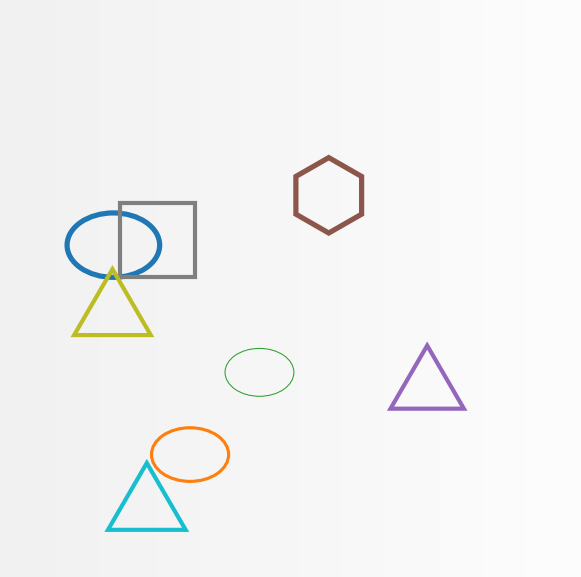[{"shape": "oval", "thickness": 2.5, "radius": 0.4, "center": [0.195, 0.575]}, {"shape": "oval", "thickness": 1.5, "radius": 0.33, "center": [0.327, 0.212]}, {"shape": "oval", "thickness": 0.5, "radius": 0.3, "center": [0.446, 0.354]}, {"shape": "triangle", "thickness": 2, "radius": 0.36, "center": [0.735, 0.328]}, {"shape": "hexagon", "thickness": 2.5, "radius": 0.33, "center": [0.566, 0.661]}, {"shape": "square", "thickness": 2, "radius": 0.32, "center": [0.271, 0.583]}, {"shape": "triangle", "thickness": 2, "radius": 0.38, "center": [0.193, 0.457]}, {"shape": "triangle", "thickness": 2, "radius": 0.39, "center": [0.253, 0.12]}]